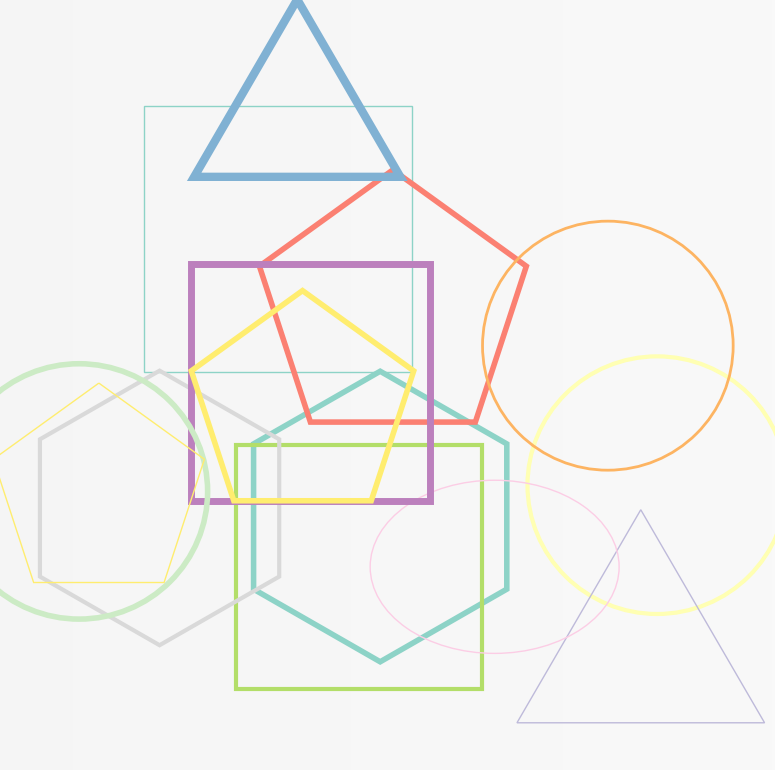[{"shape": "hexagon", "thickness": 2, "radius": 0.94, "center": [0.491, 0.329]}, {"shape": "square", "thickness": 0.5, "radius": 0.86, "center": [0.358, 0.69]}, {"shape": "circle", "thickness": 1.5, "radius": 0.84, "center": [0.848, 0.37]}, {"shape": "triangle", "thickness": 0.5, "radius": 0.92, "center": [0.827, 0.154]}, {"shape": "pentagon", "thickness": 2, "radius": 0.91, "center": [0.507, 0.598]}, {"shape": "triangle", "thickness": 3, "radius": 0.77, "center": [0.384, 0.847]}, {"shape": "circle", "thickness": 1, "radius": 0.81, "center": [0.784, 0.551]}, {"shape": "square", "thickness": 1.5, "radius": 0.79, "center": [0.463, 0.263]}, {"shape": "oval", "thickness": 0.5, "radius": 0.8, "center": [0.638, 0.264]}, {"shape": "hexagon", "thickness": 1.5, "radius": 0.89, "center": [0.206, 0.34]}, {"shape": "square", "thickness": 2.5, "radius": 0.77, "center": [0.401, 0.503]}, {"shape": "circle", "thickness": 2, "radius": 0.83, "center": [0.102, 0.362]}, {"shape": "pentagon", "thickness": 0.5, "radius": 0.72, "center": [0.128, 0.359]}, {"shape": "pentagon", "thickness": 2, "radius": 0.75, "center": [0.39, 0.472]}]